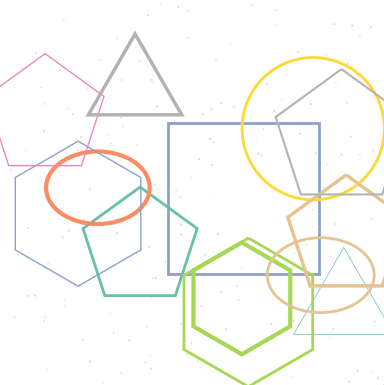[{"shape": "triangle", "thickness": 0.5, "radius": 0.75, "center": [0.893, 0.206]}, {"shape": "pentagon", "thickness": 2, "radius": 0.78, "center": [0.364, 0.358]}, {"shape": "oval", "thickness": 3, "radius": 0.67, "center": [0.254, 0.512]}, {"shape": "hexagon", "thickness": 1, "radius": 0.94, "center": [0.203, 0.445]}, {"shape": "square", "thickness": 2, "radius": 0.98, "center": [0.632, 0.485]}, {"shape": "pentagon", "thickness": 1, "radius": 0.8, "center": [0.117, 0.7]}, {"shape": "hexagon", "thickness": 2, "radius": 0.97, "center": [0.645, 0.189]}, {"shape": "hexagon", "thickness": 3, "radius": 0.73, "center": [0.628, 0.225]}, {"shape": "circle", "thickness": 2, "radius": 0.92, "center": [0.814, 0.666]}, {"shape": "oval", "thickness": 2, "radius": 0.69, "center": [0.833, 0.285]}, {"shape": "pentagon", "thickness": 2.5, "radius": 0.8, "center": [0.899, 0.386]}, {"shape": "pentagon", "thickness": 1.5, "radius": 0.9, "center": [0.887, 0.641]}, {"shape": "triangle", "thickness": 2.5, "radius": 0.7, "center": [0.351, 0.772]}]